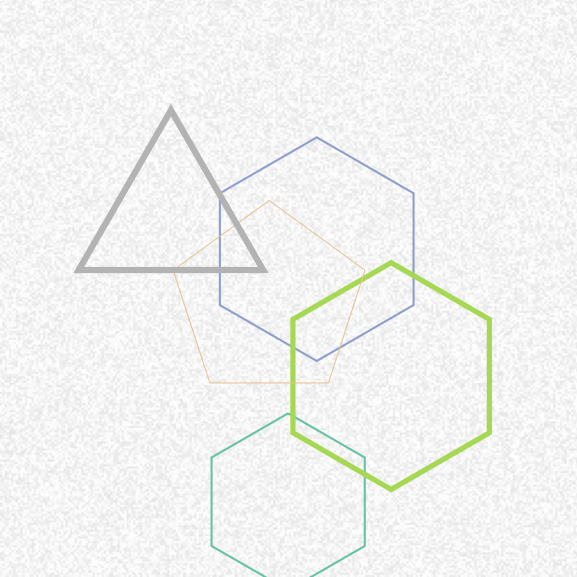[{"shape": "hexagon", "thickness": 1, "radius": 0.77, "center": [0.499, 0.13]}, {"shape": "hexagon", "thickness": 1, "radius": 0.97, "center": [0.548, 0.568]}, {"shape": "hexagon", "thickness": 2.5, "radius": 0.98, "center": [0.677, 0.348]}, {"shape": "pentagon", "thickness": 0.5, "radius": 0.87, "center": [0.466, 0.477]}, {"shape": "triangle", "thickness": 3, "radius": 0.92, "center": [0.296, 0.624]}]